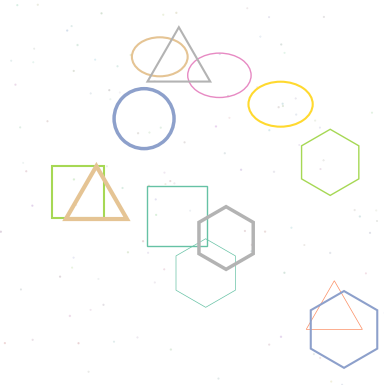[{"shape": "hexagon", "thickness": 0.5, "radius": 0.45, "center": [0.534, 0.291]}, {"shape": "square", "thickness": 1, "radius": 0.39, "center": [0.459, 0.439]}, {"shape": "triangle", "thickness": 0.5, "radius": 0.42, "center": [0.868, 0.187]}, {"shape": "hexagon", "thickness": 1.5, "radius": 0.5, "center": [0.894, 0.144]}, {"shape": "circle", "thickness": 2.5, "radius": 0.39, "center": [0.374, 0.692]}, {"shape": "oval", "thickness": 1, "radius": 0.41, "center": [0.57, 0.804]}, {"shape": "square", "thickness": 1.5, "radius": 0.34, "center": [0.202, 0.502]}, {"shape": "hexagon", "thickness": 1, "radius": 0.43, "center": [0.858, 0.578]}, {"shape": "oval", "thickness": 1.5, "radius": 0.42, "center": [0.729, 0.729]}, {"shape": "oval", "thickness": 1.5, "radius": 0.36, "center": [0.415, 0.852]}, {"shape": "triangle", "thickness": 3, "radius": 0.46, "center": [0.25, 0.477]}, {"shape": "triangle", "thickness": 1.5, "radius": 0.47, "center": [0.465, 0.835]}, {"shape": "hexagon", "thickness": 2.5, "radius": 0.41, "center": [0.587, 0.382]}]